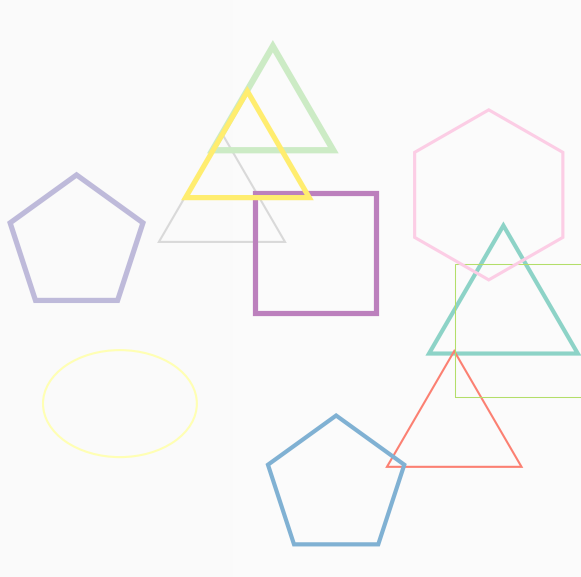[{"shape": "triangle", "thickness": 2, "radius": 0.74, "center": [0.866, 0.461]}, {"shape": "oval", "thickness": 1, "radius": 0.66, "center": [0.206, 0.3]}, {"shape": "pentagon", "thickness": 2.5, "radius": 0.6, "center": [0.132, 0.576]}, {"shape": "triangle", "thickness": 1, "radius": 0.67, "center": [0.781, 0.258]}, {"shape": "pentagon", "thickness": 2, "radius": 0.62, "center": [0.578, 0.156]}, {"shape": "square", "thickness": 0.5, "radius": 0.57, "center": [0.897, 0.427]}, {"shape": "hexagon", "thickness": 1.5, "radius": 0.74, "center": [0.841, 0.662]}, {"shape": "triangle", "thickness": 1, "radius": 0.63, "center": [0.382, 0.643]}, {"shape": "square", "thickness": 2.5, "radius": 0.52, "center": [0.542, 0.562]}, {"shape": "triangle", "thickness": 3, "radius": 0.6, "center": [0.469, 0.799]}, {"shape": "triangle", "thickness": 2.5, "radius": 0.61, "center": [0.426, 0.718]}]